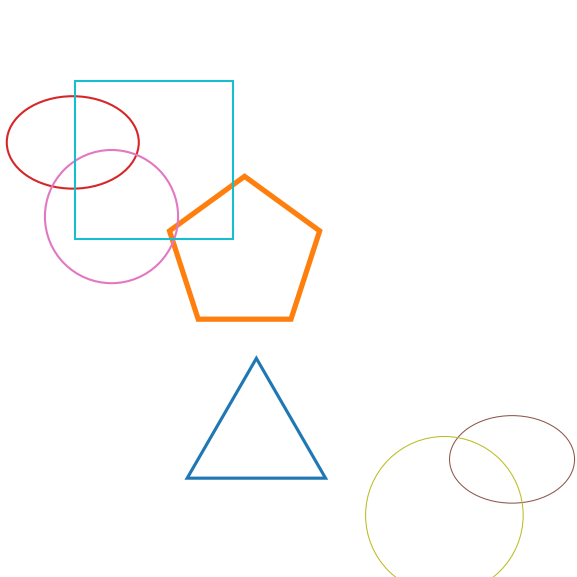[{"shape": "triangle", "thickness": 1.5, "radius": 0.69, "center": [0.444, 0.24]}, {"shape": "pentagon", "thickness": 2.5, "radius": 0.68, "center": [0.424, 0.557]}, {"shape": "oval", "thickness": 1, "radius": 0.57, "center": [0.126, 0.753]}, {"shape": "oval", "thickness": 0.5, "radius": 0.54, "center": [0.887, 0.204]}, {"shape": "circle", "thickness": 1, "radius": 0.58, "center": [0.193, 0.624]}, {"shape": "circle", "thickness": 0.5, "radius": 0.68, "center": [0.769, 0.107]}, {"shape": "square", "thickness": 1, "radius": 0.68, "center": [0.267, 0.722]}]